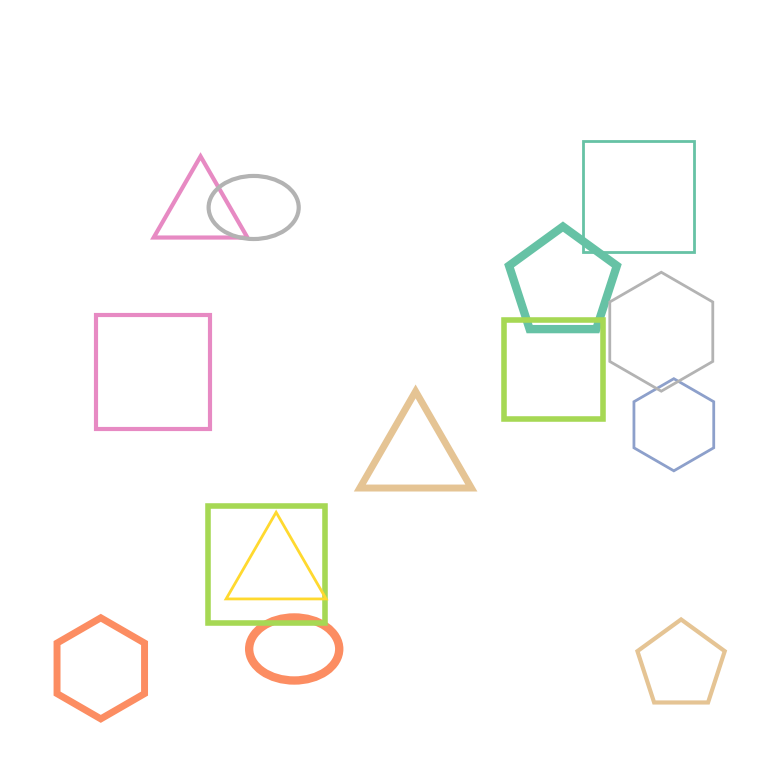[{"shape": "pentagon", "thickness": 3, "radius": 0.37, "center": [0.731, 0.632]}, {"shape": "square", "thickness": 1, "radius": 0.36, "center": [0.829, 0.744]}, {"shape": "hexagon", "thickness": 2.5, "radius": 0.33, "center": [0.131, 0.132]}, {"shape": "oval", "thickness": 3, "radius": 0.29, "center": [0.382, 0.157]}, {"shape": "hexagon", "thickness": 1, "radius": 0.3, "center": [0.875, 0.448]}, {"shape": "square", "thickness": 1.5, "radius": 0.37, "center": [0.199, 0.516]}, {"shape": "triangle", "thickness": 1.5, "radius": 0.35, "center": [0.26, 0.727]}, {"shape": "square", "thickness": 2, "radius": 0.32, "center": [0.719, 0.52]}, {"shape": "square", "thickness": 2, "radius": 0.38, "center": [0.346, 0.267]}, {"shape": "triangle", "thickness": 1, "radius": 0.37, "center": [0.359, 0.26]}, {"shape": "pentagon", "thickness": 1.5, "radius": 0.3, "center": [0.885, 0.136]}, {"shape": "triangle", "thickness": 2.5, "radius": 0.42, "center": [0.54, 0.408]}, {"shape": "oval", "thickness": 1.5, "radius": 0.29, "center": [0.329, 0.731]}, {"shape": "hexagon", "thickness": 1, "radius": 0.39, "center": [0.859, 0.569]}]